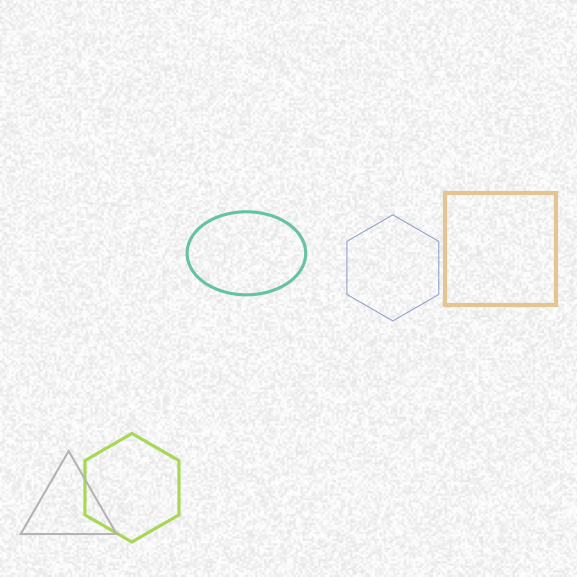[{"shape": "oval", "thickness": 1.5, "radius": 0.51, "center": [0.427, 0.561]}, {"shape": "hexagon", "thickness": 0.5, "radius": 0.46, "center": [0.68, 0.535]}, {"shape": "hexagon", "thickness": 1.5, "radius": 0.47, "center": [0.228, 0.155]}, {"shape": "square", "thickness": 2, "radius": 0.48, "center": [0.867, 0.568]}, {"shape": "triangle", "thickness": 1, "radius": 0.48, "center": [0.119, 0.122]}]